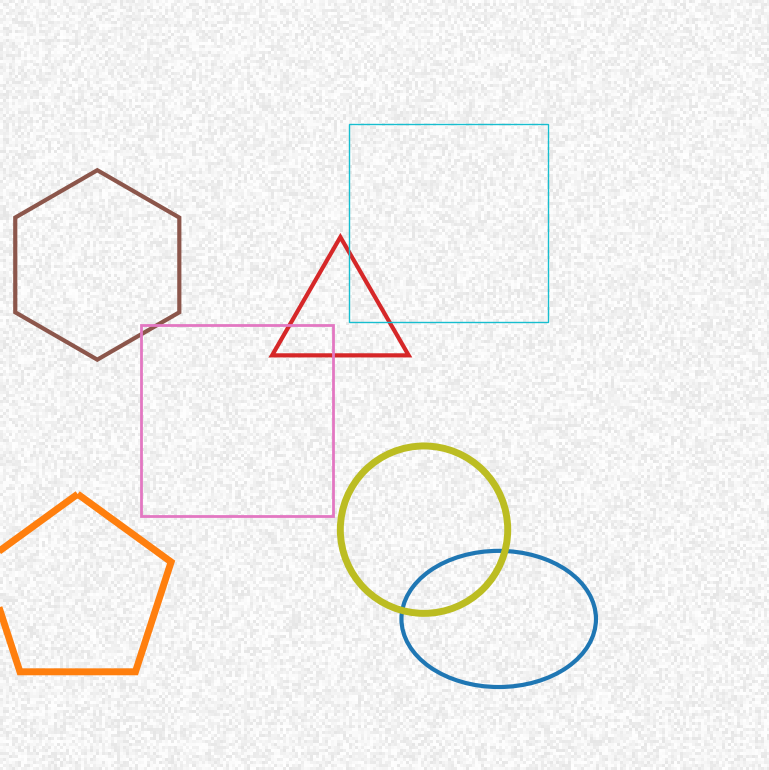[{"shape": "oval", "thickness": 1.5, "radius": 0.63, "center": [0.648, 0.196]}, {"shape": "pentagon", "thickness": 2.5, "radius": 0.64, "center": [0.101, 0.231]}, {"shape": "triangle", "thickness": 1.5, "radius": 0.51, "center": [0.442, 0.59]}, {"shape": "hexagon", "thickness": 1.5, "radius": 0.62, "center": [0.126, 0.656]}, {"shape": "square", "thickness": 1, "radius": 0.62, "center": [0.308, 0.454]}, {"shape": "circle", "thickness": 2.5, "radius": 0.54, "center": [0.551, 0.312]}, {"shape": "square", "thickness": 0.5, "radius": 0.64, "center": [0.582, 0.71]}]